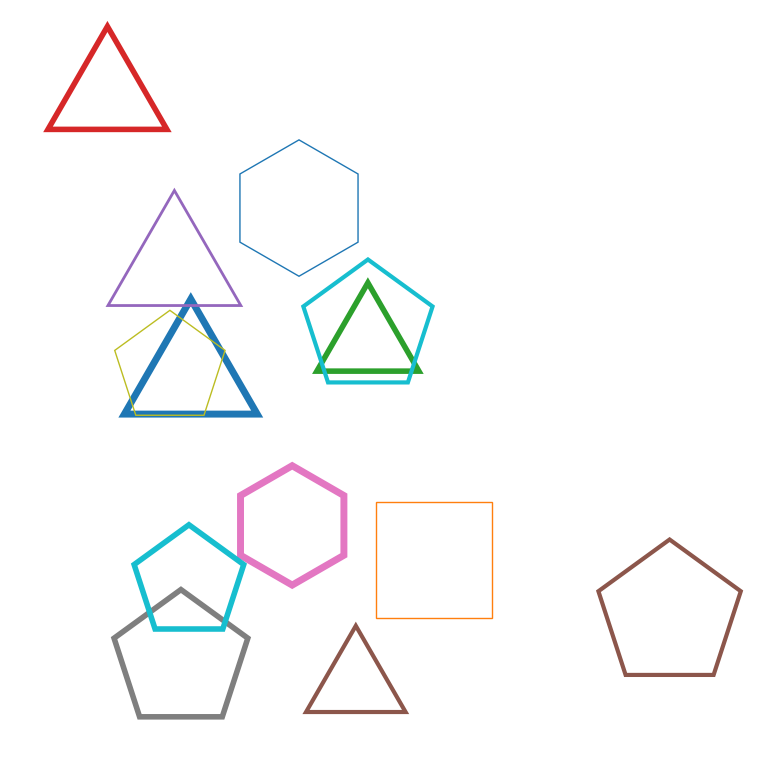[{"shape": "triangle", "thickness": 2.5, "radius": 0.5, "center": [0.248, 0.512]}, {"shape": "hexagon", "thickness": 0.5, "radius": 0.44, "center": [0.388, 0.73]}, {"shape": "square", "thickness": 0.5, "radius": 0.38, "center": [0.564, 0.273]}, {"shape": "triangle", "thickness": 2, "radius": 0.38, "center": [0.478, 0.556]}, {"shape": "triangle", "thickness": 2, "radius": 0.45, "center": [0.14, 0.877]}, {"shape": "triangle", "thickness": 1, "radius": 0.5, "center": [0.226, 0.653]}, {"shape": "triangle", "thickness": 1.5, "radius": 0.37, "center": [0.462, 0.113]}, {"shape": "pentagon", "thickness": 1.5, "radius": 0.49, "center": [0.87, 0.202]}, {"shape": "hexagon", "thickness": 2.5, "radius": 0.39, "center": [0.379, 0.318]}, {"shape": "pentagon", "thickness": 2, "radius": 0.46, "center": [0.235, 0.143]}, {"shape": "pentagon", "thickness": 0.5, "radius": 0.38, "center": [0.221, 0.522]}, {"shape": "pentagon", "thickness": 1.5, "radius": 0.44, "center": [0.478, 0.575]}, {"shape": "pentagon", "thickness": 2, "radius": 0.37, "center": [0.245, 0.244]}]